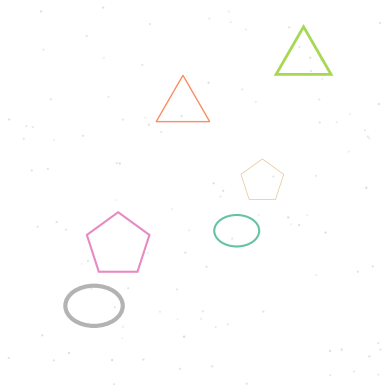[{"shape": "oval", "thickness": 1.5, "radius": 0.29, "center": [0.615, 0.401]}, {"shape": "triangle", "thickness": 1, "radius": 0.4, "center": [0.475, 0.724]}, {"shape": "pentagon", "thickness": 1.5, "radius": 0.43, "center": [0.307, 0.363]}, {"shape": "triangle", "thickness": 2, "radius": 0.41, "center": [0.789, 0.848]}, {"shape": "pentagon", "thickness": 0.5, "radius": 0.29, "center": [0.681, 0.529]}, {"shape": "oval", "thickness": 3, "radius": 0.37, "center": [0.244, 0.206]}]